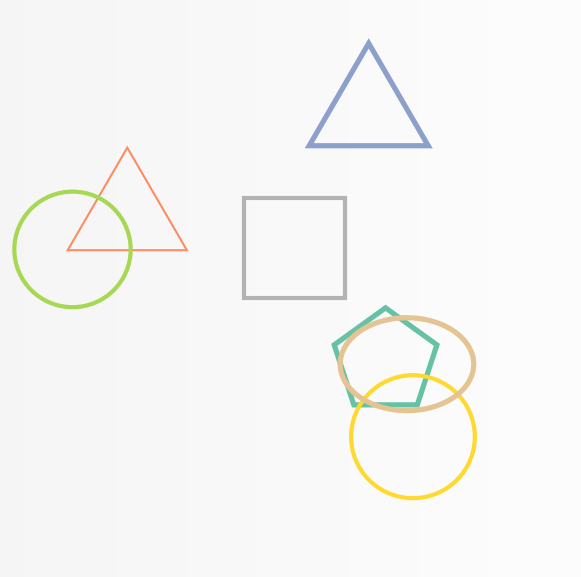[{"shape": "pentagon", "thickness": 2.5, "radius": 0.46, "center": [0.663, 0.373]}, {"shape": "triangle", "thickness": 1, "radius": 0.59, "center": [0.219, 0.625]}, {"shape": "triangle", "thickness": 2.5, "radius": 0.59, "center": [0.634, 0.806]}, {"shape": "circle", "thickness": 2, "radius": 0.5, "center": [0.125, 0.567]}, {"shape": "circle", "thickness": 2, "radius": 0.53, "center": [0.71, 0.243]}, {"shape": "oval", "thickness": 2.5, "radius": 0.57, "center": [0.7, 0.368]}, {"shape": "square", "thickness": 2, "radius": 0.44, "center": [0.506, 0.57]}]